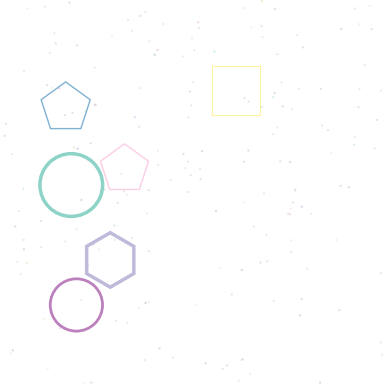[{"shape": "circle", "thickness": 2.5, "radius": 0.41, "center": [0.185, 0.519]}, {"shape": "hexagon", "thickness": 2.5, "radius": 0.35, "center": [0.286, 0.325]}, {"shape": "pentagon", "thickness": 1, "radius": 0.34, "center": [0.171, 0.72]}, {"shape": "pentagon", "thickness": 1, "radius": 0.33, "center": [0.323, 0.561]}, {"shape": "circle", "thickness": 2, "radius": 0.34, "center": [0.198, 0.208]}, {"shape": "square", "thickness": 0.5, "radius": 0.31, "center": [0.613, 0.765]}]